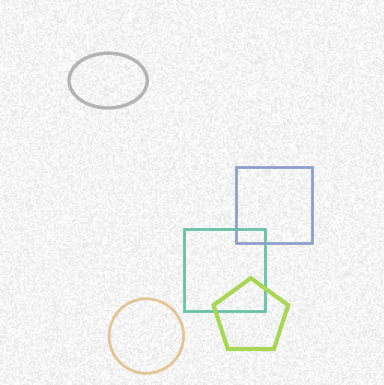[{"shape": "square", "thickness": 2, "radius": 0.53, "center": [0.583, 0.298]}, {"shape": "square", "thickness": 2, "radius": 0.49, "center": [0.711, 0.468]}, {"shape": "pentagon", "thickness": 3, "radius": 0.51, "center": [0.652, 0.176]}, {"shape": "circle", "thickness": 2, "radius": 0.48, "center": [0.38, 0.127]}, {"shape": "oval", "thickness": 2.5, "radius": 0.51, "center": [0.281, 0.791]}]